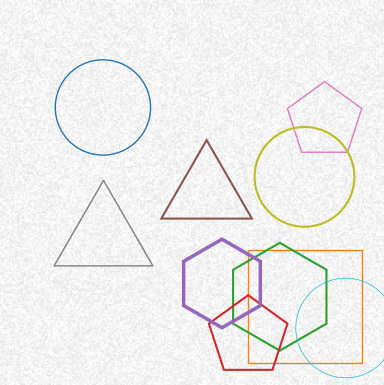[{"shape": "circle", "thickness": 1, "radius": 0.62, "center": [0.267, 0.721]}, {"shape": "square", "thickness": 1, "radius": 0.74, "center": [0.792, 0.204]}, {"shape": "hexagon", "thickness": 1.5, "radius": 0.7, "center": [0.727, 0.229]}, {"shape": "pentagon", "thickness": 1.5, "radius": 0.54, "center": [0.645, 0.126]}, {"shape": "hexagon", "thickness": 2.5, "radius": 0.57, "center": [0.577, 0.264]}, {"shape": "triangle", "thickness": 1.5, "radius": 0.68, "center": [0.537, 0.5]}, {"shape": "pentagon", "thickness": 1, "radius": 0.51, "center": [0.843, 0.687]}, {"shape": "triangle", "thickness": 1, "radius": 0.74, "center": [0.269, 0.383]}, {"shape": "circle", "thickness": 1.5, "radius": 0.65, "center": [0.791, 0.541]}, {"shape": "circle", "thickness": 0.5, "radius": 0.65, "center": [0.898, 0.148]}]